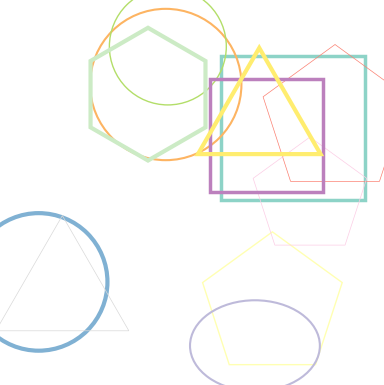[{"shape": "square", "thickness": 2.5, "radius": 0.93, "center": [0.76, 0.667]}, {"shape": "pentagon", "thickness": 1, "radius": 0.95, "center": [0.708, 0.207]}, {"shape": "oval", "thickness": 1.5, "radius": 0.84, "center": [0.662, 0.102]}, {"shape": "pentagon", "thickness": 0.5, "radius": 0.98, "center": [0.87, 0.688]}, {"shape": "circle", "thickness": 3, "radius": 0.89, "center": [0.1, 0.268]}, {"shape": "circle", "thickness": 1.5, "radius": 0.98, "center": [0.431, 0.781]}, {"shape": "circle", "thickness": 1, "radius": 0.76, "center": [0.436, 0.879]}, {"shape": "pentagon", "thickness": 0.5, "radius": 0.78, "center": [0.805, 0.489]}, {"shape": "triangle", "thickness": 0.5, "radius": 1.0, "center": [0.162, 0.241]}, {"shape": "square", "thickness": 2.5, "radius": 0.74, "center": [0.693, 0.648]}, {"shape": "hexagon", "thickness": 3, "radius": 0.86, "center": [0.384, 0.755]}, {"shape": "triangle", "thickness": 3, "radius": 0.92, "center": [0.673, 0.692]}]